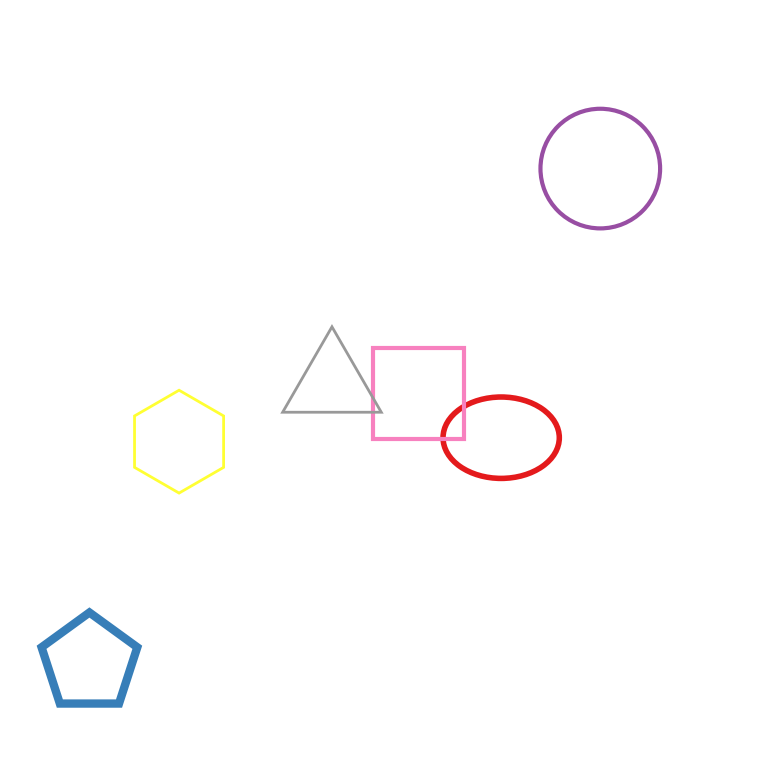[{"shape": "oval", "thickness": 2, "radius": 0.38, "center": [0.651, 0.432]}, {"shape": "pentagon", "thickness": 3, "radius": 0.33, "center": [0.116, 0.139]}, {"shape": "circle", "thickness": 1.5, "radius": 0.39, "center": [0.78, 0.781]}, {"shape": "hexagon", "thickness": 1, "radius": 0.33, "center": [0.233, 0.426]}, {"shape": "square", "thickness": 1.5, "radius": 0.29, "center": [0.544, 0.489]}, {"shape": "triangle", "thickness": 1, "radius": 0.37, "center": [0.431, 0.502]}]